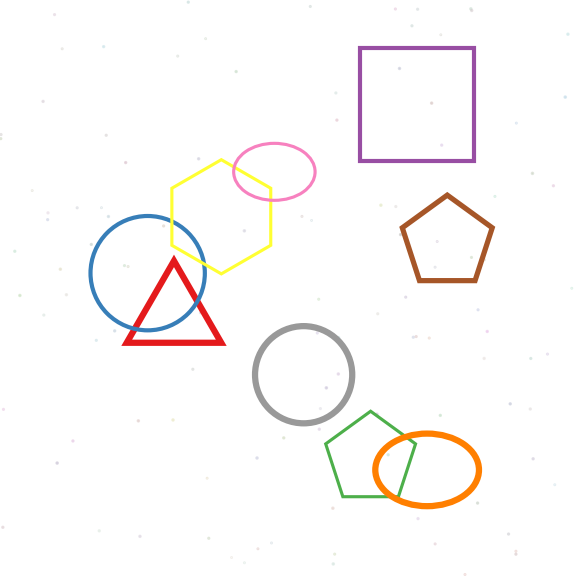[{"shape": "triangle", "thickness": 3, "radius": 0.47, "center": [0.301, 0.453]}, {"shape": "circle", "thickness": 2, "radius": 0.49, "center": [0.256, 0.526]}, {"shape": "pentagon", "thickness": 1.5, "radius": 0.41, "center": [0.642, 0.205]}, {"shape": "square", "thickness": 2, "radius": 0.49, "center": [0.723, 0.818]}, {"shape": "oval", "thickness": 3, "radius": 0.45, "center": [0.74, 0.185]}, {"shape": "hexagon", "thickness": 1.5, "radius": 0.49, "center": [0.383, 0.624]}, {"shape": "pentagon", "thickness": 2.5, "radius": 0.41, "center": [0.774, 0.579]}, {"shape": "oval", "thickness": 1.5, "radius": 0.35, "center": [0.475, 0.702]}, {"shape": "circle", "thickness": 3, "radius": 0.42, "center": [0.526, 0.35]}]